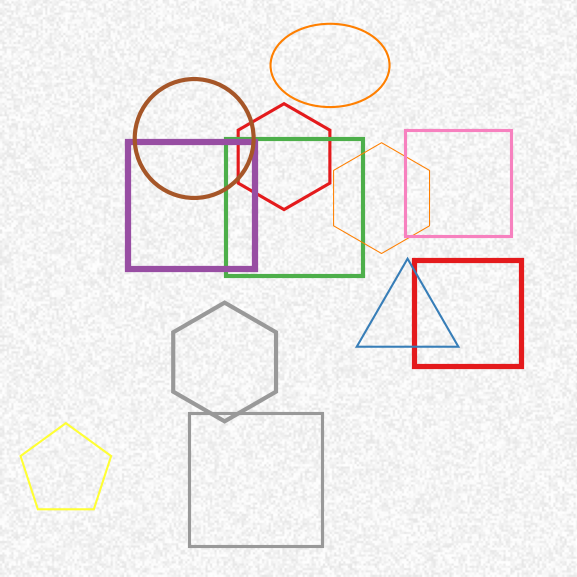[{"shape": "hexagon", "thickness": 1.5, "radius": 0.46, "center": [0.492, 0.728]}, {"shape": "square", "thickness": 2.5, "radius": 0.46, "center": [0.809, 0.457]}, {"shape": "triangle", "thickness": 1, "radius": 0.51, "center": [0.706, 0.45]}, {"shape": "square", "thickness": 2, "radius": 0.59, "center": [0.51, 0.639]}, {"shape": "square", "thickness": 3, "radius": 0.55, "center": [0.331, 0.643]}, {"shape": "oval", "thickness": 1, "radius": 0.52, "center": [0.571, 0.886]}, {"shape": "hexagon", "thickness": 0.5, "radius": 0.48, "center": [0.661, 0.656]}, {"shape": "pentagon", "thickness": 1, "radius": 0.41, "center": [0.114, 0.184]}, {"shape": "circle", "thickness": 2, "radius": 0.51, "center": [0.336, 0.759]}, {"shape": "square", "thickness": 1.5, "radius": 0.46, "center": [0.794, 0.682]}, {"shape": "hexagon", "thickness": 2, "radius": 0.51, "center": [0.389, 0.372]}, {"shape": "square", "thickness": 1.5, "radius": 0.58, "center": [0.443, 0.169]}]